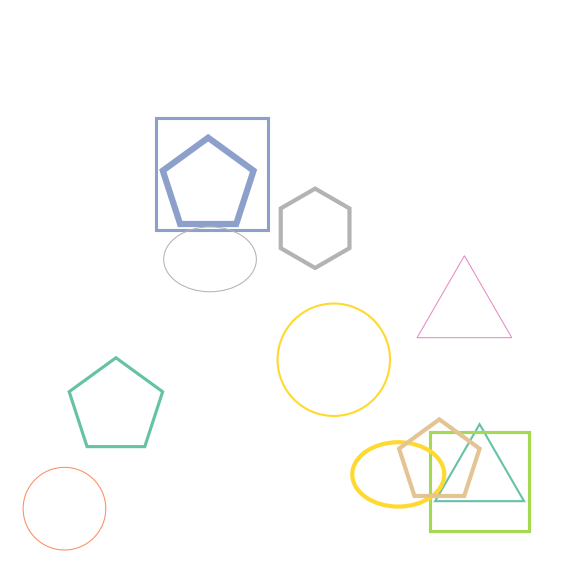[{"shape": "pentagon", "thickness": 1.5, "radius": 0.43, "center": [0.201, 0.295]}, {"shape": "triangle", "thickness": 1, "radius": 0.44, "center": [0.83, 0.176]}, {"shape": "circle", "thickness": 0.5, "radius": 0.36, "center": [0.112, 0.118]}, {"shape": "square", "thickness": 1.5, "radius": 0.49, "center": [0.367, 0.697]}, {"shape": "pentagon", "thickness": 3, "radius": 0.41, "center": [0.36, 0.678]}, {"shape": "triangle", "thickness": 0.5, "radius": 0.47, "center": [0.804, 0.462]}, {"shape": "square", "thickness": 1.5, "radius": 0.43, "center": [0.83, 0.165]}, {"shape": "oval", "thickness": 2, "radius": 0.4, "center": [0.69, 0.178]}, {"shape": "circle", "thickness": 1, "radius": 0.49, "center": [0.578, 0.376]}, {"shape": "pentagon", "thickness": 2, "radius": 0.37, "center": [0.761, 0.2]}, {"shape": "hexagon", "thickness": 2, "radius": 0.34, "center": [0.546, 0.604]}, {"shape": "oval", "thickness": 0.5, "radius": 0.4, "center": [0.364, 0.55]}]